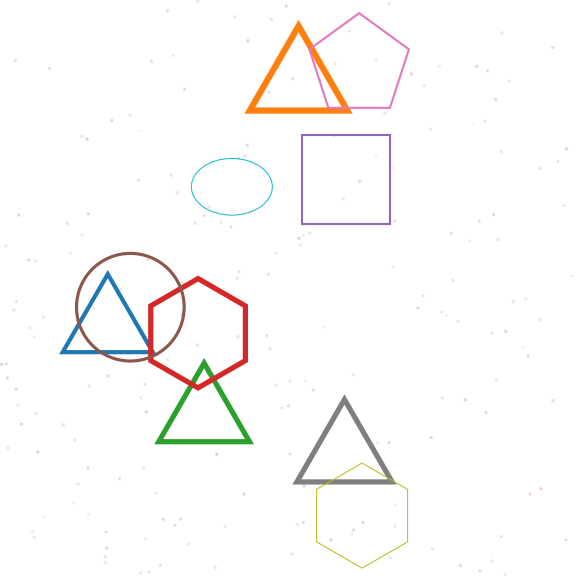[{"shape": "triangle", "thickness": 2, "radius": 0.45, "center": [0.187, 0.434]}, {"shape": "triangle", "thickness": 3, "radius": 0.49, "center": [0.517, 0.856]}, {"shape": "triangle", "thickness": 2.5, "radius": 0.45, "center": [0.353, 0.28]}, {"shape": "hexagon", "thickness": 2.5, "radius": 0.47, "center": [0.343, 0.422]}, {"shape": "square", "thickness": 1, "radius": 0.38, "center": [0.599, 0.689]}, {"shape": "circle", "thickness": 1.5, "radius": 0.47, "center": [0.226, 0.467]}, {"shape": "pentagon", "thickness": 1, "radius": 0.45, "center": [0.622, 0.886]}, {"shape": "triangle", "thickness": 2.5, "radius": 0.48, "center": [0.596, 0.212]}, {"shape": "hexagon", "thickness": 0.5, "radius": 0.45, "center": [0.627, 0.106]}, {"shape": "oval", "thickness": 0.5, "radius": 0.35, "center": [0.401, 0.676]}]